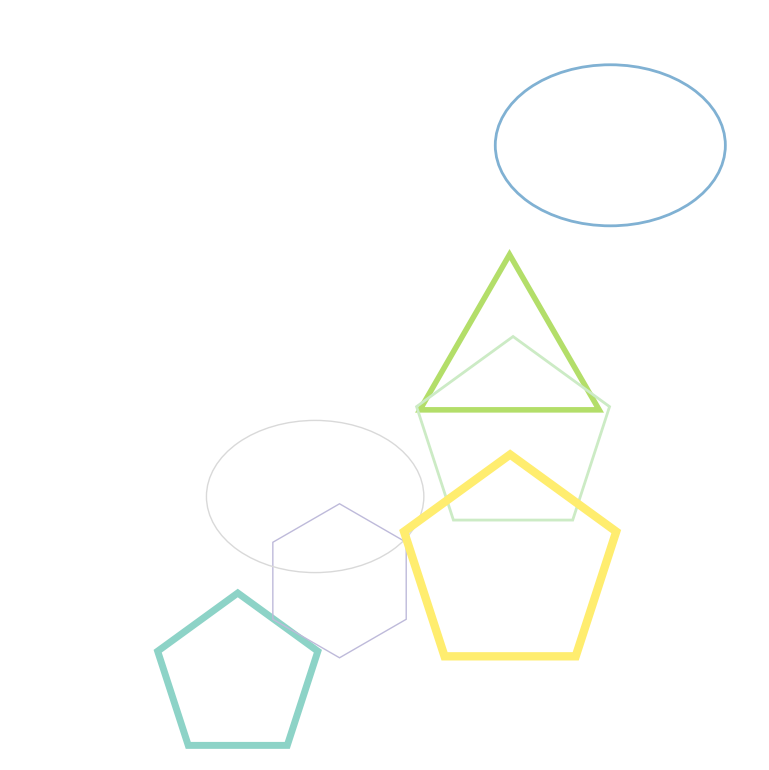[{"shape": "pentagon", "thickness": 2.5, "radius": 0.55, "center": [0.309, 0.12]}, {"shape": "hexagon", "thickness": 0.5, "radius": 0.5, "center": [0.441, 0.246]}, {"shape": "oval", "thickness": 1, "radius": 0.75, "center": [0.793, 0.811]}, {"shape": "triangle", "thickness": 2, "radius": 0.67, "center": [0.662, 0.535]}, {"shape": "oval", "thickness": 0.5, "radius": 0.71, "center": [0.409, 0.355]}, {"shape": "pentagon", "thickness": 1, "radius": 0.66, "center": [0.666, 0.431]}, {"shape": "pentagon", "thickness": 3, "radius": 0.72, "center": [0.663, 0.265]}]